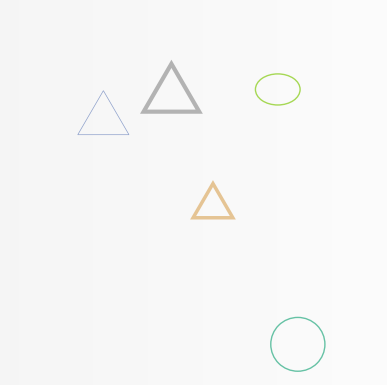[{"shape": "circle", "thickness": 1, "radius": 0.35, "center": [0.769, 0.106]}, {"shape": "triangle", "thickness": 0.5, "radius": 0.38, "center": [0.267, 0.688]}, {"shape": "oval", "thickness": 1, "radius": 0.29, "center": [0.717, 0.768]}, {"shape": "triangle", "thickness": 2.5, "radius": 0.3, "center": [0.55, 0.464]}, {"shape": "triangle", "thickness": 3, "radius": 0.41, "center": [0.442, 0.751]}]